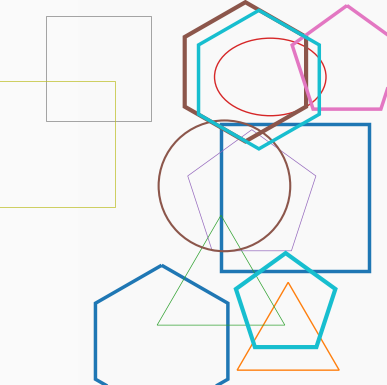[{"shape": "square", "thickness": 2.5, "radius": 0.95, "center": [0.761, 0.488]}, {"shape": "hexagon", "thickness": 2.5, "radius": 0.99, "center": [0.417, 0.114]}, {"shape": "triangle", "thickness": 1, "radius": 0.76, "center": [0.744, 0.115]}, {"shape": "triangle", "thickness": 0.5, "radius": 0.95, "center": [0.57, 0.251]}, {"shape": "oval", "thickness": 1, "radius": 0.72, "center": [0.697, 0.8]}, {"shape": "pentagon", "thickness": 0.5, "radius": 0.87, "center": [0.65, 0.489]}, {"shape": "hexagon", "thickness": 3, "radius": 0.9, "center": [0.633, 0.813]}, {"shape": "circle", "thickness": 1.5, "radius": 0.85, "center": [0.579, 0.517]}, {"shape": "pentagon", "thickness": 2.5, "radius": 0.74, "center": [0.895, 0.837]}, {"shape": "square", "thickness": 0.5, "radius": 0.68, "center": [0.254, 0.823]}, {"shape": "square", "thickness": 0.5, "radius": 0.81, "center": [0.135, 0.626]}, {"shape": "pentagon", "thickness": 3, "radius": 0.67, "center": [0.737, 0.208]}, {"shape": "hexagon", "thickness": 2.5, "radius": 0.9, "center": [0.668, 0.793]}]